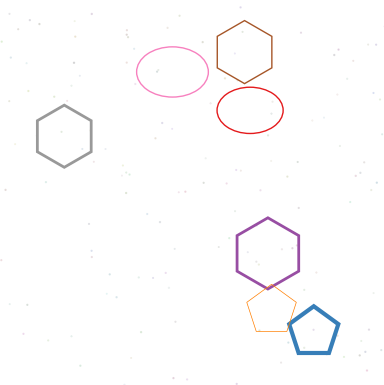[{"shape": "oval", "thickness": 1, "radius": 0.43, "center": [0.65, 0.713]}, {"shape": "pentagon", "thickness": 3, "radius": 0.34, "center": [0.815, 0.137]}, {"shape": "hexagon", "thickness": 2, "radius": 0.46, "center": [0.696, 0.342]}, {"shape": "pentagon", "thickness": 0.5, "radius": 0.34, "center": [0.705, 0.194]}, {"shape": "hexagon", "thickness": 1, "radius": 0.41, "center": [0.635, 0.865]}, {"shape": "oval", "thickness": 1, "radius": 0.47, "center": [0.448, 0.813]}, {"shape": "hexagon", "thickness": 2, "radius": 0.4, "center": [0.167, 0.646]}]